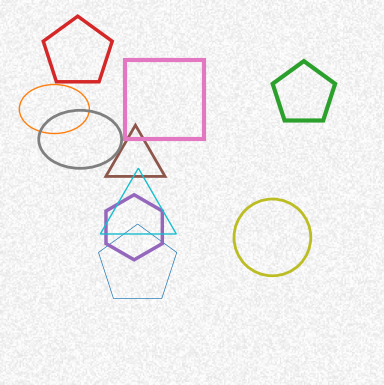[{"shape": "pentagon", "thickness": 0.5, "radius": 0.53, "center": [0.357, 0.311]}, {"shape": "oval", "thickness": 1, "radius": 0.45, "center": [0.141, 0.717]}, {"shape": "pentagon", "thickness": 3, "radius": 0.43, "center": [0.789, 0.756]}, {"shape": "pentagon", "thickness": 2.5, "radius": 0.47, "center": [0.202, 0.864]}, {"shape": "hexagon", "thickness": 2.5, "radius": 0.42, "center": [0.348, 0.41]}, {"shape": "triangle", "thickness": 2, "radius": 0.44, "center": [0.352, 0.586]}, {"shape": "square", "thickness": 3, "radius": 0.51, "center": [0.428, 0.742]}, {"shape": "oval", "thickness": 2, "radius": 0.54, "center": [0.208, 0.638]}, {"shape": "circle", "thickness": 2, "radius": 0.5, "center": [0.707, 0.383]}, {"shape": "triangle", "thickness": 1, "radius": 0.57, "center": [0.359, 0.449]}]